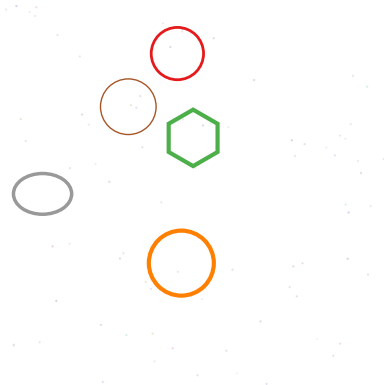[{"shape": "circle", "thickness": 2, "radius": 0.34, "center": [0.461, 0.861]}, {"shape": "hexagon", "thickness": 3, "radius": 0.37, "center": [0.502, 0.642]}, {"shape": "circle", "thickness": 3, "radius": 0.42, "center": [0.471, 0.317]}, {"shape": "circle", "thickness": 1, "radius": 0.36, "center": [0.333, 0.723]}, {"shape": "oval", "thickness": 2.5, "radius": 0.38, "center": [0.111, 0.496]}]